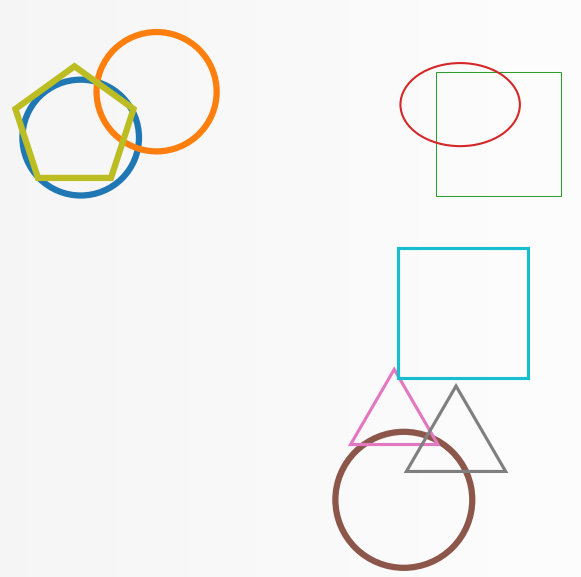[{"shape": "circle", "thickness": 3, "radius": 0.5, "center": [0.139, 0.761]}, {"shape": "circle", "thickness": 3, "radius": 0.52, "center": [0.269, 0.84]}, {"shape": "square", "thickness": 0.5, "radius": 0.54, "center": [0.858, 0.768]}, {"shape": "oval", "thickness": 1, "radius": 0.51, "center": [0.792, 0.818]}, {"shape": "circle", "thickness": 3, "radius": 0.59, "center": [0.695, 0.134]}, {"shape": "triangle", "thickness": 1.5, "radius": 0.43, "center": [0.678, 0.273]}, {"shape": "triangle", "thickness": 1.5, "radius": 0.49, "center": [0.785, 0.232]}, {"shape": "pentagon", "thickness": 3, "radius": 0.53, "center": [0.128, 0.777]}, {"shape": "square", "thickness": 1.5, "radius": 0.56, "center": [0.796, 0.457]}]